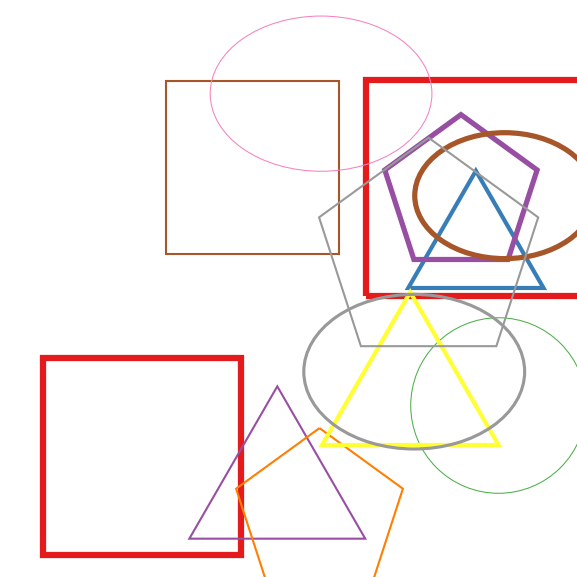[{"shape": "square", "thickness": 3, "radius": 0.86, "center": [0.245, 0.209]}, {"shape": "square", "thickness": 3, "radius": 0.93, "center": [0.821, 0.673]}, {"shape": "triangle", "thickness": 2, "radius": 0.68, "center": [0.824, 0.568]}, {"shape": "circle", "thickness": 0.5, "radius": 0.76, "center": [0.863, 0.297]}, {"shape": "pentagon", "thickness": 2.5, "radius": 0.69, "center": [0.798, 0.662]}, {"shape": "triangle", "thickness": 1, "radius": 0.88, "center": [0.48, 0.154]}, {"shape": "pentagon", "thickness": 1, "radius": 0.76, "center": [0.553, 0.106]}, {"shape": "triangle", "thickness": 2, "radius": 0.88, "center": [0.71, 0.317]}, {"shape": "square", "thickness": 1, "radius": 0.75, "center": [0.437, 0.709]}, {"shape": "oval", "thickness": 2.5, "radius": 0.78, "center": [0.874, 0.66]}, {"shape": "oval", "thickness": 0.5, "radius": 0.96, "center": [0.556, 0.837]}, {"shape": "oval", "thickness": 1.5, "radius": 0.96, "center": [0.717, 0.355]}, {"shape": "pentagon", "thickness": 1, "radius": 1.0, "center": [0.742, 0.561]}]